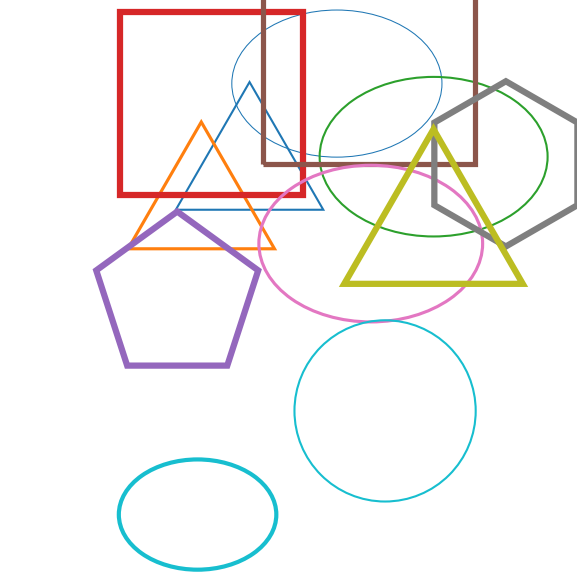[{"shape": "oval", "thickness": 0.5, "radius": 0.91, "center": [0.583, 0.854]}, {"shape": "triangle", "thickness": 1, "radius": 0.74, "center": [0.432, 0.71]}, {"shape": "triangle", "thickness": 1.5, "radius": 0.73, "center": [0.349, 0.642]}, {"shape": "oval", "thickness": 1, "radius": 0.99, "center": [0.751, 0.728]}, {"shape": "square", "thickness": 3, "radius": 0.79, "center": [0.366, 0.82]}, {"shape": "pentagon", "thickness": 3, "radius": 0.74, "center": [0.307, 0.485]}, {"shape": "square", "thickness": 2.5, "radius": 0.92, "center": [0.64, 0.899]}, {"shape": "oval", "thickness": 1.5, "radius": 0.97, "center": [0.642, 0.577]}, {"shape": "hexagon", "thickness": 3, "radius": 0.72, "center": [0.876, 0.715]}, {"shape": "triangle", "thickness": 3, "radius": 0.89, "center": [0.751, 0.597]}, {"shape": "oval", "thickness": 2, "radius": 0.68, "center": [0.342, 0.108]}, {"shape": "circle", "thickness": 1, "radius": 0.78, "center": [0.667, 0.288]}]